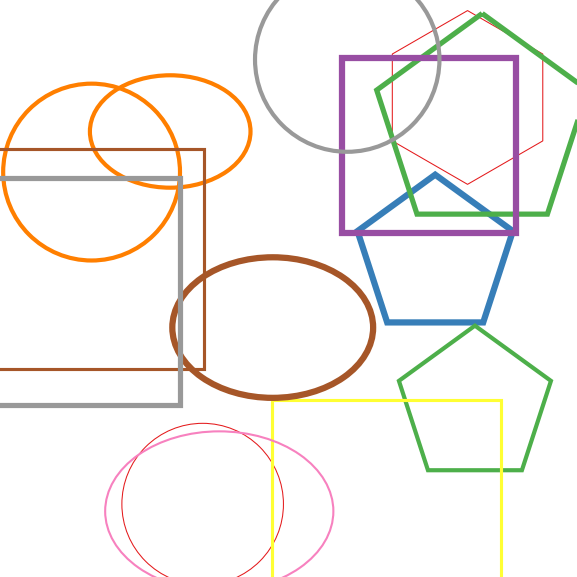[{"shape": "hexagon", "thickness": 0.5, "radius": 0.75, "center": [0.81, 0.83]}, {"shape": "circle", "thickness": 0.5, "radius": 0.7, "center": [0.351, 0.126]}, {"shape": "pentagon", "thickness": 3, "radius": 0.71, "center": [0.754, 0.555]}, {"shape": "pentagon", "thickness": 2, "radius": 0.69, "center": [0.822, 0.297]}, {"shape": "pentagon", "thickness": 2.5, "radius": 0.96, "center": [0.835, 0.784]}, {"shape": "square", "thickness": 3, "radius": 0.75, "center": [0.742, 0.747]}, {"shape": "circle", "thickness": 2, "radius": 0.77, "center": [0.159, 0.701]}, {"shape": "oval", "thickness": 2, "radius": 0.7, "center": [0.295, 0.771]}, {"shape": "square", "thickness": 1.5, "radius": 0.99, "center": [0.669, 0.109]}, {"shape": "oval", "thickness": 3, "radius": 0.87, "center": [0.472, 0.432]}, {"shape": "square", "thickness": 1.5, "radius": 0.95, "center": [0.164, 0.551]}, {"shape": "oval", "thickness": 1, "radius": 0.99, "center": [0.38, 0.114]}, {"shape": "square", "thickness": 2.5, "radius": 0.99, "center": [0.114, 0.495]}, {"shape": "circle", "thickness": 2, "radius": 0.8, "center": [0.601, 0.896]}]